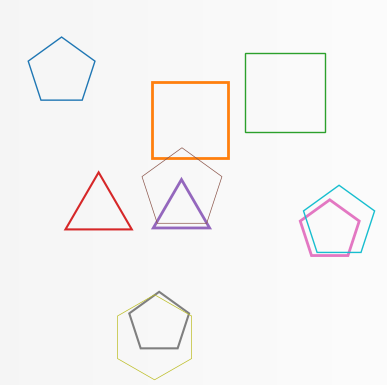[{"shape": "pentagon", "thickness": 1, "radius": 0.45, "center": [0.159, 0.813]}, {"shape": "square", "thickness": 2, "radius": 0.49, "center": [0.49, 0.689]}, {"shape": "square", "thickness": 1, "radius": 0.51, "center": [0.736, 0.76]}, {"shape": "triangle", "thickness": 1.5, "radius": 0.49, "center": [0.255, 0.454]}, {"shape": "triangle", "thickness": 2, "radius": 0.42, "center": [0.468, 0.45]}, {"shape": "pentagon", "thickness": 0.5, "radius": 0.54, "center": [0.47, 0.508]}, {"shape": "pentagon", "thickness": 2, "radius": 0.4, "center": [0.851, 0.401]}, {"shape": "pentagon", "thickness": 1.5, "radius": 0.41, "center": [0.411, 0.161]}, {"shape": "hexagon", "thickness": 0.5, "radius": 0.55, "center": [0.399, 0.124]}, {"shape": "pentagon", "thickness": 1, "radius": 0.48, "center": [0.875, 0.422]}]